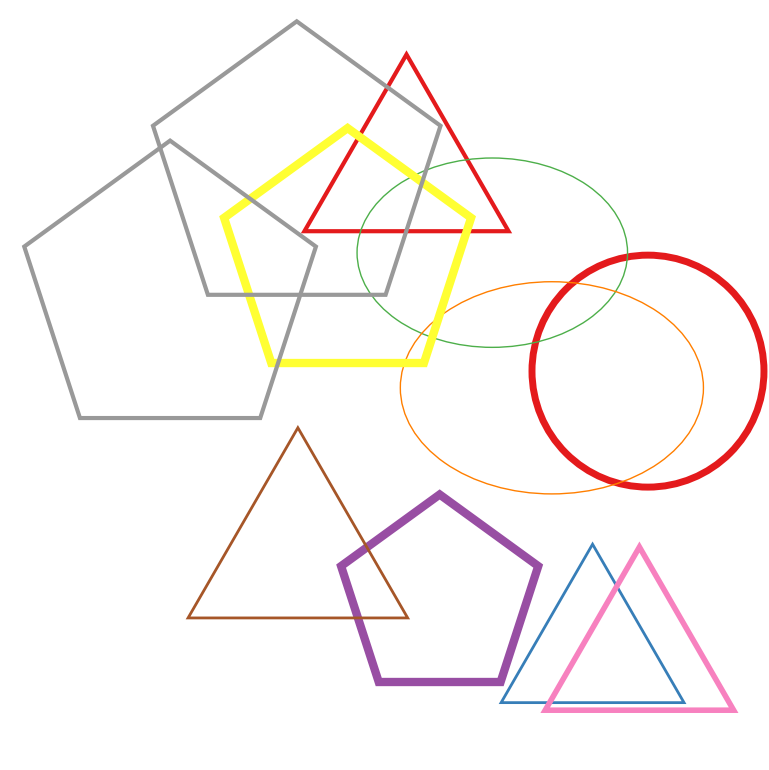[{"shape": "triangle", "thickness": 1.5, "radius": 0.77, "center": [0.528, 0.776]}, {"shape": "circle", "thickness": 2.5, "radius": 0.75, "center": [0.842, 0.518]}, {"shape": "triangle", "thickness": 1, "radius": 0.69, "center": [0.77, 0.156]}, {"shape": "oval", "thickness": 0.5, "radius": 0.88, "center": [0.639, 0.672]}, {"shape": "pentagon", "thickness": 3, "radius": 0.67, "center": [0.571, 0.223]}, {"shape": "oval", "thickness": 0.5, "radius": 0.98, "center": [0.717, 0.496]}, {"shape": "pentagon", "thickness": 3, "radius": 0.84, "center": [0.451, 0.665]}, {"shape": "triangle", "thickness": 1, "radius": 0.82, "center": [0.387, 0.28]}, {"shape": "triangle", "thickness": 2, "radius": 0.71, "center": [0.83, 0.148]}, {"shape": "pentagon", "thickness": 1.5, "radius": 1.0, "center": [0.221, 0.618]}, {"shape": "pentagon", "thickness": 1.5, "radius": 0.98, "center": [0.385, 0.776]}]